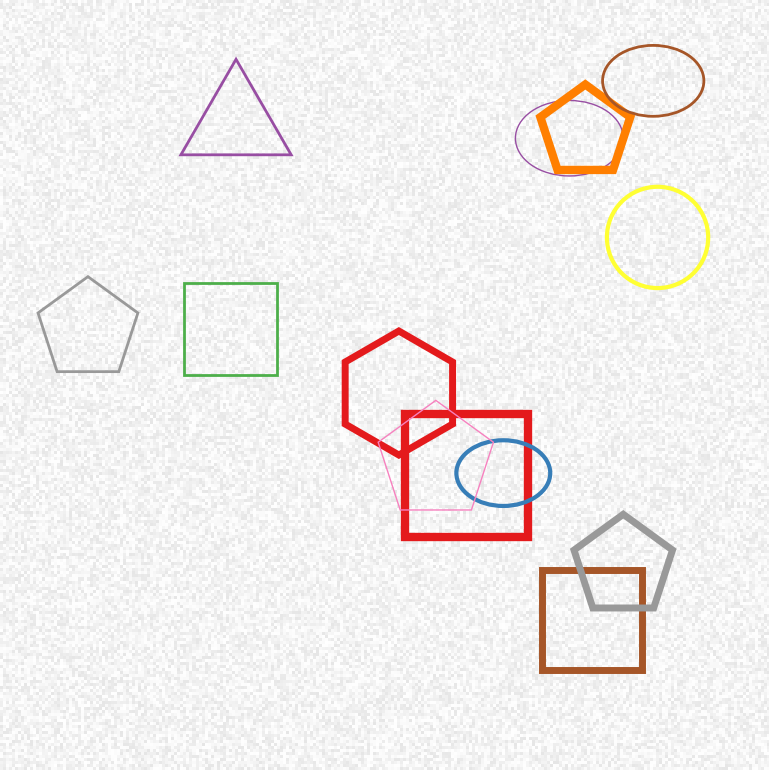[{"shape": "hexagon", "thickness": 2.5, "radius": 0.4, "center": [0.518, 0.49]}, {"shape": "square", "thickness": 3, "radius": 0.4, "center": [0.606, 0.383]}, {"shape": "oval", "thickness": 1.5, "radius": 0.3, "center": [0.654, 0.386]}, {"shape": "square", "thickness": 1, "radius": 0.3, "center": [0.299, 0.573]}, {"shape": "oval", "thickness": 0.5, "radius": 0.35, "center": [0.739, 0.821]}, {"shape": "triangle", "thickness": 1, "radius": 0.41, "center": [0.307, 0.84]}, {"shape": "pentagon", "thickness": 3, "radius": 0.31, "center": [0.76, 0.829]}, {"shape": "circle", "thickness": 1.5, "radius": 0.33, "center": [0.854, 0.692]}, {"shape": "oval", "thickness": 1, "radius": 0.33, "center": [0.848, 0.895]}, {"shape": "square", "thickness": 2.5, "radius": 0.33, "center": [0.769, 0.195]}, {"shape": "pentagon", "thickness": 0.5, "radius": 0.39, "center": [0.566, 0.401]}, {"shape": "pentagon", "thickness": 1, "radius": 0.34, "center": [0.114, 0.573]}, {"shape": "pentagon", "thickness": 2.5, "radius": 0.34, "center": [0.809, 0.265]}]